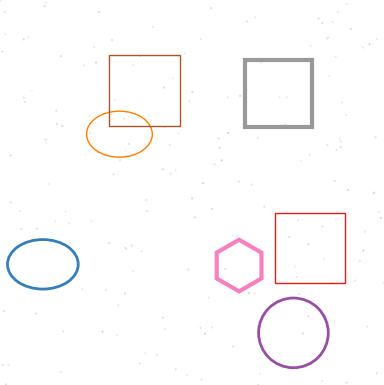[{"shape": "square", "thickness": 1, "radius": 0.46, "center": [0.805, 0.356]}, {"shape": "oval", "thickness": 2, "radius": 0.46, "center": [0.111, 0.313]}, {"shape": "circle", "thickness": 2, "radius": 0.45, "center": [0.762, 0.135]}, {"shape": "oval", "thickness": 1, "radius": 0.43, "center": [0.31, 0.652]}, {"shape": "square", "thickness": 1, "radius": 0.46, "center": [0.374, 0.766]}, {"shape": "hexagon", "thickness": 3, "radius": 0.34, "center": [0.621, 0.31]}, {"shape": "square", "thickness": 3, "radius": 0.43, "center": [0.724, 0.756]}]